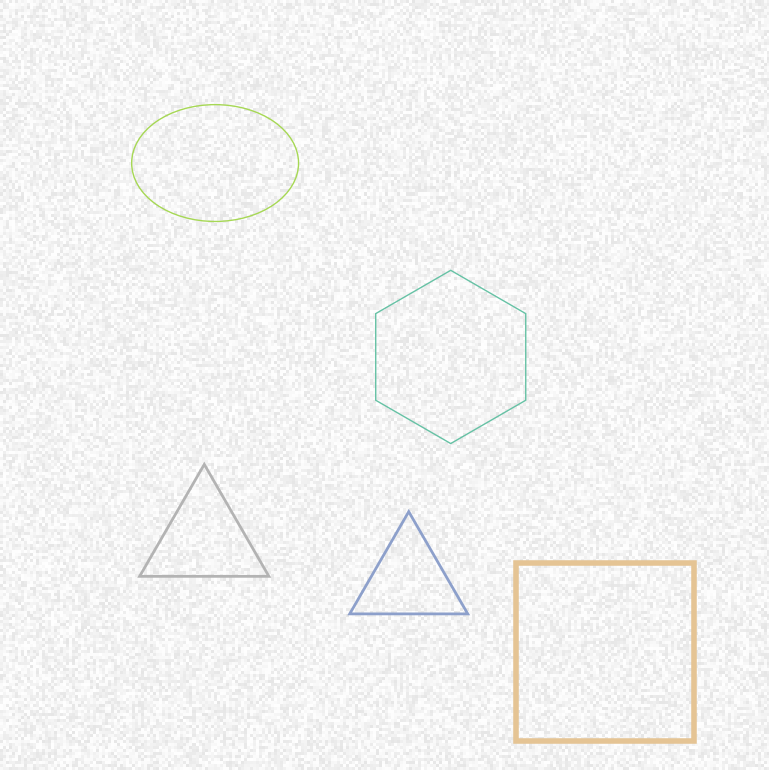[{"shape": "hexagon", "thickness": 0.5, "radius": 0.56, "center": [0.585, 0.536]}, {"shape": "triangle", "thickness": 1, "radius": 0.44, "center": [0.531, 0.247]}, {"shape": "oval", "thickness": 0.5, "radius": 0.54, "center": [0.279, 0.788]}, {"shape": "square", "thickness": 2, "radius": 0.58, "center": [0.786, 0.154]}, {"shape": "triangle", "thickness": 1, "radius": 0.48, "center": [0.265, 0.3]}]